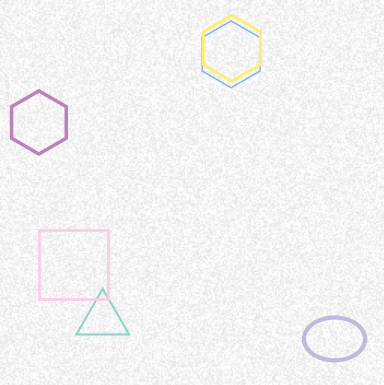[{"shape": "triangle", "thickness": 1.5, "radius": 0.4, "center": [0.267, 0.171]}, {"shape": "oval", "thickness": 3, "radius": 0.4, "center": [0.869, 0.12]}, {"shape": "hexagon", "thickness": 1, "radius": 0.43, "center": [0.6, 0.859]}, {"shape": "square", "thickness": 2, "radius": 0.45, "center": [0.191, 0.312]}, {"shape": "hexagon", "thickness": 2.5, "radius": 0.41, "center": [0.101, 0.682]}, {"shape": "hexagon", "thickness": 2, "radius": 0.43, "center": [0.602, 0.875]}]